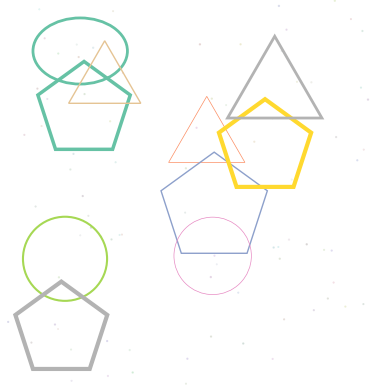[{"shape": "pentagon", "thickness": 2.5, "radius": 0.63, "center": [0.218, 0.714]}, {"shape": "oval", "thickness": 2, "radius": 0.61, "center": [0.208, 0.868]}, {"shape": "triangle", "thickness": 0.5, "radius": 0.57, "center": [0.537, 0.635]}, {"shape": "pentagon", "thickness": 1, "radius": 0.73, "center": [0.556, 0.46]}, {"shape": "circle", "thickness": 0.5, "radius": 0.5, "center": [0.552, 0.335]}, {"shape": "circle", "thickness": 1.5, "radius": 0.55, "center": [0.169, 0.328]}, {"shape": "pentagon", "thickness": 3, "radius": 0.63, "center": [0.688, 0.616]}, {"shape": "triangle", "thickness": 1, "radius": 0.54, "center": [0.272, 0.786]}, {"shape": "pentagon", "thickness": 3, "radius": 0.63, "center": [0.159, 0.143]}, {"shape": "triangle", "thickness": 2, "radius": 0.71, "center": [0.714, 0.764]}]